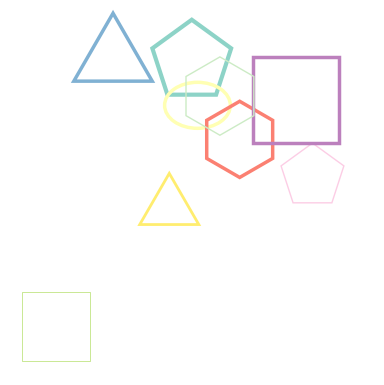[{"shape": "pentagon", "thickness": 3, "radius": 0.54, "center": [0.498, 0.841]}, {"shape": "oval", "thickness": 2.5, "radius": 0.43, "center": [0.513, 0.726]}, {"shape": "hexagon", "thickness": 2.5, "radius": 0.49, "center": [0.623, 0.638]}, {"shape": "triangle", "thickness": 2.5, "radius": 0.59, "center": [0.294, 0.848]}, {"shape": "square", "thickness": 0.5, "radius": 0.45, "center": [0.145, 0.153]}, {"shape": "pentagon", "thickness": 1, "radius": 0.43, "center": [0.812, 0.543]}, {"shape": "square", "thickness": 2.5, "radius": 0.56, "center": [0.768, 0.74]}, {"shape": "hexagon", "thickness": 1, "radius": 0.51, "center": [0.571, 0.75]}, {"shape": "triangle", "thickness": 2, "radius": 0.44, "center": [0.44, 0.461]}]